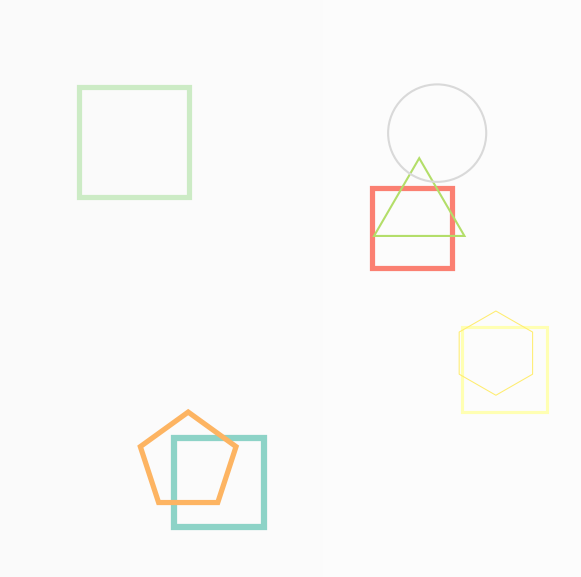[{"shape": "square", "thickness": 3, "radius": 0.39, "center": [0.376, 0.163]}, {"shape": "square", "thickness": 1.5, "radius": 0.37, "center": [0.868, 0.359]}, {"shape": "square", "thickness": 2.5, "radius": 0.34, "center": [0.709, 0.605]}, {"shape": "pentagon", "thickness": 2.5, "radius": 0.43, "center": [0.324, 0.199]}, {"shape": "triangle", "thickness": 1, "radius": 0.45, "center": [0.721, 0.635]}, {"shape": "circle", "thickness": 1, "radius": 0.42, "center": [0.752, 0.769]}, {"shape": "square", "thickness": 2.5, "radius": 0.47, "center": [0.231, 0.753]}, {"shape": "hexagon", "thickness": 0.5, "radius": 0.36, "center": [0.853, 0.388]}]